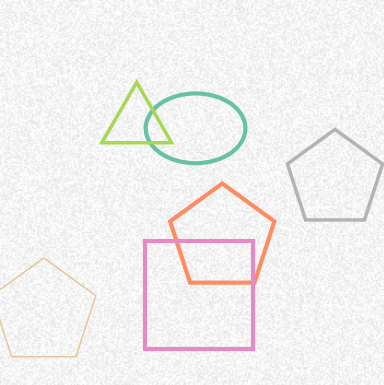[{"shape": "oval", "thickness": 3, "radius": 0.65, "center": [0.508, 0.667]}, {"shape": "pentagon", "thickness": 3, "radius": 0.71, "center": [0.577, 0.381]}, {"shape": "square", "thickness": 3, "radius": 0.7, "center": [0.517, 0.233]}, {"shape": "triangle", "thickness": 2.5, "radius": 0.52, "center": [0.355, 0.682]}, {"shape": "pentagon", "thickness": 1, "radius": 0.71, "center": [0.114, 0.188]}, {"shape": "pentagon", "thickness": 2.5, "radius": 0.65, "center": [0.87, 0.534]}]